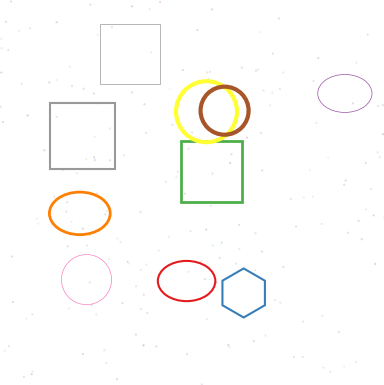[{"shape": "oval", "thickness": 1.5, "radius": 0.37, "center": [0.485, 0.27]}, {"shape": "hexagon", "thickness": 1.5, "radius": 0.32, "center": [0.633, 0.239]}, {"shape": "square", "thickness": 2, "radius": 0.39, "center": [0.549, 0.554]}, {"shape": "oval", "thickness": 0.5, "radius": 0.35, "center": [0.896, 0.757]}, {"shape": "oval", "thickness": 2, "radius": 0.39, "center": [0.207, 0.446]}, {"shape": "circle", "thickness": 3, "radius": 0.4, "center": [0.536, 0.71]}, {"shape": "circle", "thickness": 3, "radius": 0.31, "center": [0.583, 0.713]}, {"shape": "circle", "thickness": 0.5, "radius": 0.33, "center": [0.225, 0.274]}, {"shape": "square", "thickness": 1.5, "radius": 0.43, "center": [0.214, 0.647]}, {"shape": "square", "thickness": 0.5, "radius": 0.39, "center": [0.337, 0.86]}]